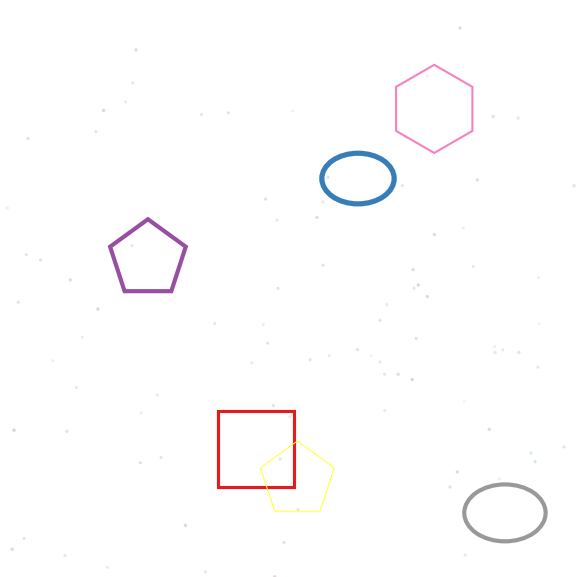[{"shape": "square", "thickness": 1.5, "radius": 0.33, "center": [0.443, 0.222]}, {"shape": "oval", "thickness": 2.5, "radius": 0.31, "center": [0.62, 0.69]}, {"shape": "pentagon", "thickness": 2, "radius": 0.34, "center": [0.256, 0.551]}, {"shape": "pentagon", "thickness": 0.5, "radius": 0.34, "center": [0.515, 0.168]}, {"shape": "hexagon", "thickness": 1, "radius": 0.38, "center": [0.752, 0.811]}, {"shape": "oval", "thickness": 2, "radius": 0.35, "center": [0.874, 0.111]}]